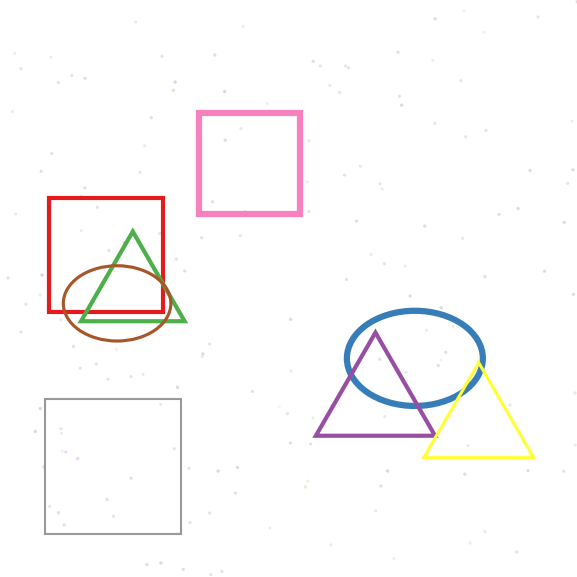[{"shape": "square", "thickness": 2, "radius": 0.49, "center": [0.184, 0.558]}, {"shape": "oval", "thickness": 3, "radius": 0.59, "center": [0.718, 0.379]}, {"shape": "triangle", "thickness": 2, "radius": 0.52, "center": [0.23, 0.495]}, {"shape": "triangle", "thickness": 2, "radius": 0.6, "center": [0.65, 0.304]}, {"shape": "triangle", "thickness": 1.5, "radius": 0.55, "center": [0.829, 0.261]}, {"shape": "oval", "thickness": 1.5, "radius": 0.47, "center": [0.203, 0.474]}, {"shape": "square", "thickness": 3, "radius": 0.43, "center": [0.432, 0.716]}, {"shape": "square", "thickness": 1, "radius": 0.59, "center": [0.196, 0.192]}]